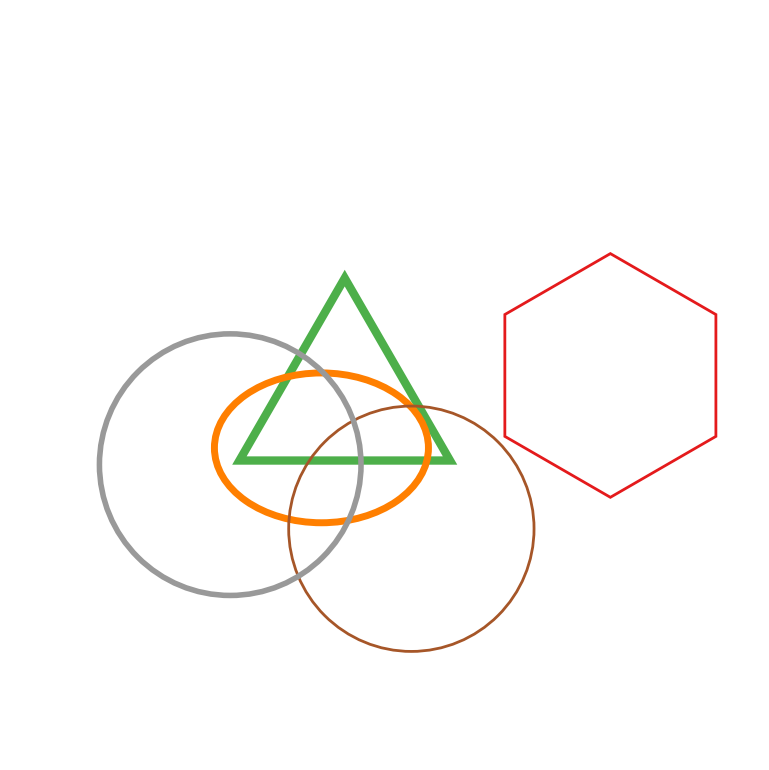[{"shape": "hexagon", "thickness": 1, "radius": 0.79, "center": [0.793, 0.512]}, {"shape": "triangle", "thickness": 3, "radius": 0.79, "center": [0.448, 0.481]}, {"shape": "oval", "thickness": 2.5, "radius": 0.69, "center": [0.417, 0.418]}, {"shape": "circle", "thickness": 1, "radius": 0.8, "center": [0.534, 0.313]}, {"shape": "circle", "thickness": 2, "radius": 0.85, "center": [0.299, 0.397]}]